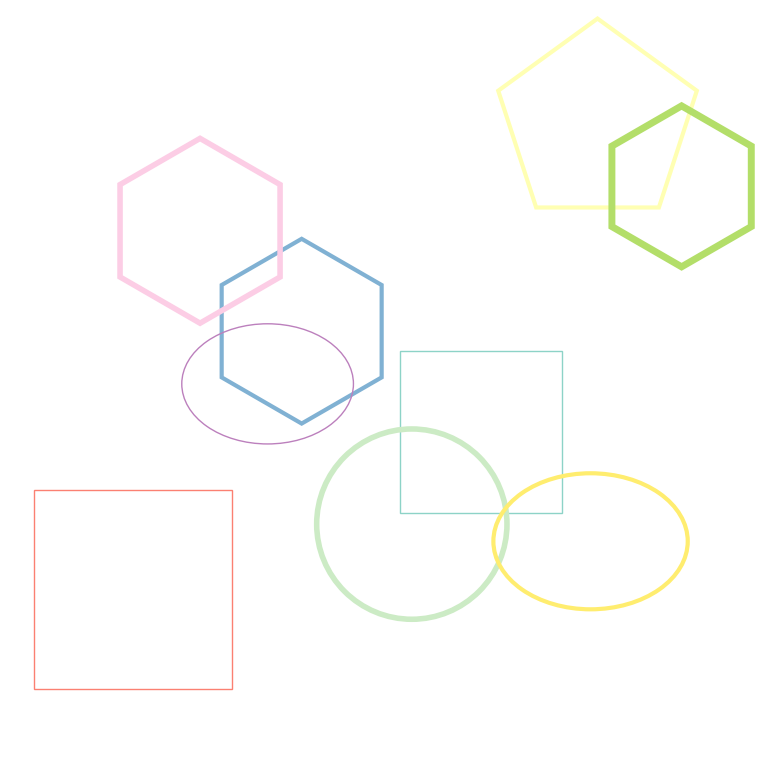[{"shape": "square", "thickness": 0.5, "radius": 0.53, "center": [0.625, 0.439]}, {"shape": "pentagon", "thickness": 1.5, "radius": 0.68, "center": [0.776, 0.84]}, {"shape": "square", "thickness": 0.5, "radius": 0.64, "center": [0.173, 0.234]}, {"shape": "hexagon", "thickness": 1.5, "radius": 0.6, "center": [0.392, 0.57]}, {"shape": "hexagon", "thickness": 2.5, "radius": 0.52, "center": [0.885, 0.758]}, {"shape": "hexagon", "thickness": 2, "radius": 0.6, "center": [0.26, 0.7]}, {"shape": "oval", "thickness": 0.5, "radius": 0.56, "center": [0.348, 0.501]}, {"shape": "circle", "thickness": 2, "radius": 0.62, "center": [0.535, 0.319]}, {"shape": "oval", "thickness": 1.5, "radius": 0.63, "center": [0.767, 0.297]}]